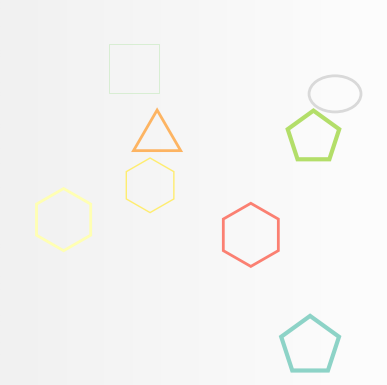[{"shape": "pentagon", "thickness": 3, "radius": 0.39, "center": [0.8, 0.101]}, {"shape": "hexagon", "thickness": 2, "radius": 0.4, "center": [0.164, 0.43]}, {"shape": "hexagon", "thickness": 2, "radius": 0.41, "center": [0.647, 0.39]}, {"shape": "triangle", "thickness": 2, "radius": 0.35, "center": [0.405, 0.644]}, {"shape": "pentagon", "thickness": 3, "radius": 0.35, "center": [0.809, 0.643]}, {"shape": "oval", "thickness": 2, "radius": 0.33, "center": [0.865, 0.756]}, {"shape": "square", "thickness": 0.5, "radius": 0.32, "center": [0.345, 0.823]}, {"shape": "hexagon", "thickness": 1, "radius": 0.35, "center": [0.387, 0.519]}]